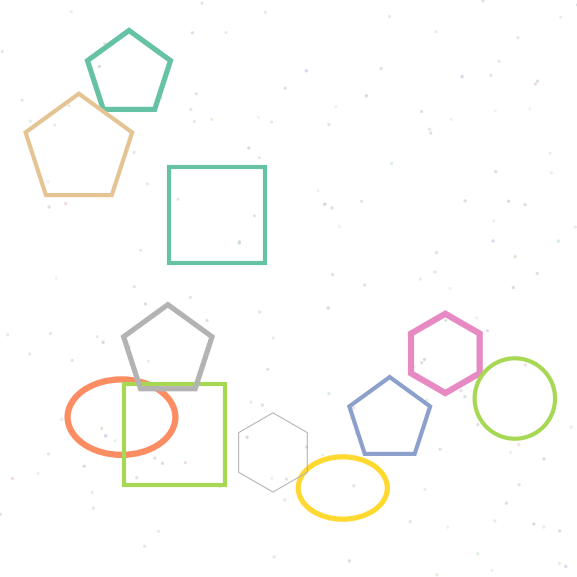[{"shape": "square", "thickness": 2, "radius": 0.42, "center": [0.376, 0.627]}, {"shape": "pentagon", "thickness": 2.5, "radius": 0.38, "center": [0.223, 0.871]}, {"shape": "oval", "thickness": 3, "radius": 0.47, "center": [0.21, 0.277]}, {"shape": "pentagon", "thickness": 2, "radius": 0.37, "center": [0.675, 0.273]}, {"shape": "hexagon", "thickness": 3, "radius": 0.34, "center": [0.771, 0.387]}, {"shape": "square", "thickness": 2, "radius": 0.44, "center": [0.303, 0.247]}, {"shape": "circle", "thickness": 2, "radius": 0.35, "center": [0.892, 0.309]}, {"shape": "oval", "thickness": 2.5, "radius": 0.39, "center": [0.594, 0.154]}, {"shape": "pentagon", "thickness": 2, "radius": 0.49, "center": [0.137, 0.74]}, {"shape": "pentagon", "thickness": 2.5, "radius": 0.4, "center": [0.291, 0.391]}, {"shape": "hexagon", "thickness": 0.5, "radius": 0.34, "center": [0.473, 0.216]}]